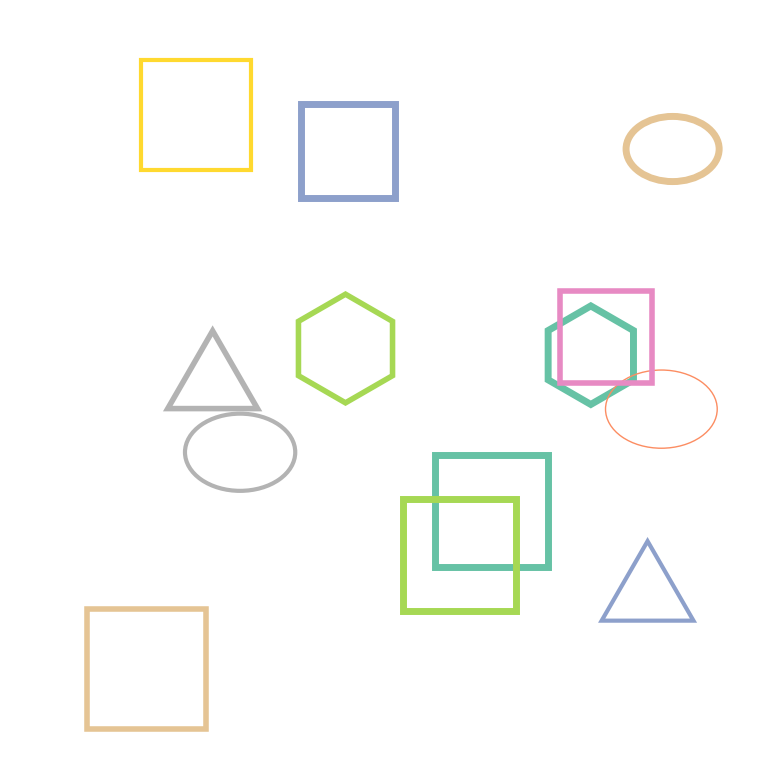[{"shape": "square", "thickness": 2.5, "radius": 0.37, "center": [0.638, 0.336]}, {"shape": "hexagon", "thickness": 2.5, "radius": 0.32, "center": [0.767, 0.539]}, {"shape": "oval", "thickness": 0.5, "radius": 0.36, "center": [0.859, 0.469]}, {"shape": "square", "thickness": 2.5, "radius": 0.31, "center": [0.452, 0.803]}, {"shape": "triangle", "thickness": 1.5, "radius": 0.34, "center": [0.841, 0.228]}, {"shape": "square", "thickness": 2, "radius": 0.3, "center": [0.787, 0.563]}, {"shape": "square", "thickness": 2.5, "radius": 0.37, "center": [0.597, 0.279]}, {"shape": "hexagon", "thickness": 2, "radius": 0.35, "center": [0.449, 0.547]}, {"shape": "square", "thickness": 1.5, "radius": 0.36, "center": [0.255, 0.85]}, {"shape": "square", "thickness": 2, "radius": 0.39, "center": [0.19, 0.131]}, {"shape": "oval", "thickness": 2.5, "radius": 0.3, "center": [0.874, 0.806]}, {"shape": "oval", "thickness": 1.5, "radius": 0.36, "center": [0.312, 0.413]}, {"shape": "triangle", "thickness": 2, "radius": 0.34, "center": [0.276, 0.503]}]